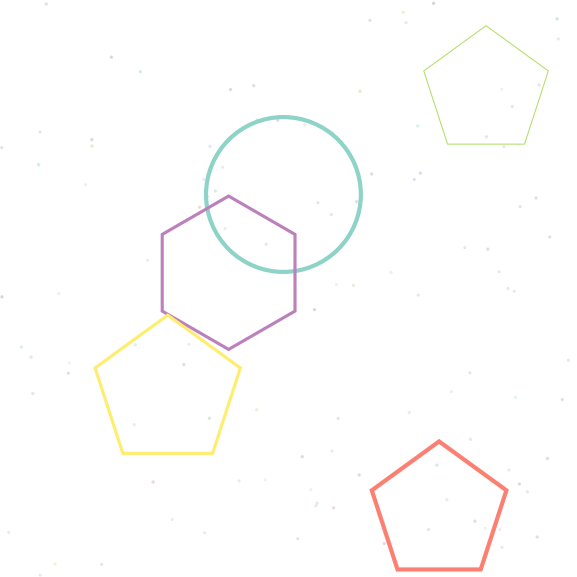[{"shape": "circle", "thickness": 2, "radius": 0.67, "center": [0.491, 0.662]}, {"shape": "pentagon", "thickness": 2, "radius": 0.61, "center": [0.76, 0.112]}, {"shape": "pentagon", "thickness": 0.5, "radius": 0.57, "center": [0.842, 0.841]}, {"shape": "hexagon", "thickness": 1.5, "radius": 0.66, "center": [0.396, 0.527]}, {"shape": "pentagon", "thickness": 1.5, "radius": 0.66, "center": [0.29, 0.321]}]